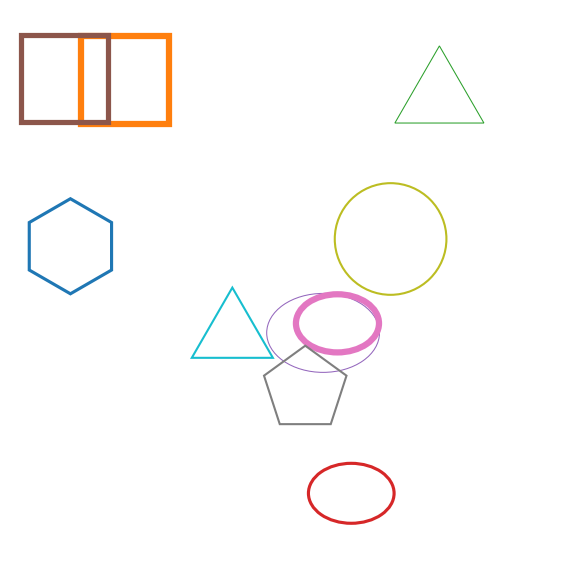[{"shape": "hexagon", "thickness": 1.5, "radius": 0.41, "center": [0.122, 0.573]}, {"shape": "square", "thickness": 3, "radius": 0.38, "center": [0.217, 0.86]}, {"shape": "triangle", "thickness": 0.5, "radius": 0.45, "center": [0.761, 0.831]}, {"shape": "oval", "thickness": 1.5, "radius": 0.37, "center": [0.608, 0.145]}, {"shape": "oval", "thickness": 0.5, "radius": 0.49, "center": [0.559, 0.423]}, {"shape": "square", "thickness": 2.5, "radius": 0.37, "center": [0.112, 0.863]}, {"shape": "oval", "thickness": 3, "radius": 0.36, "center": [0.584, 0.439]}, {"shape": "pentagon", "thickness": 1, "radius": 0.38, "center": [0.529, 0.325]}, {"shape": "circle", "thickness": 1, "radius": 0.48, "center": [0.676, 0.585]}, {"shape": "triangle", "thickness": 1, "radius": 0.41, "center": [0.402, 0.42]}]